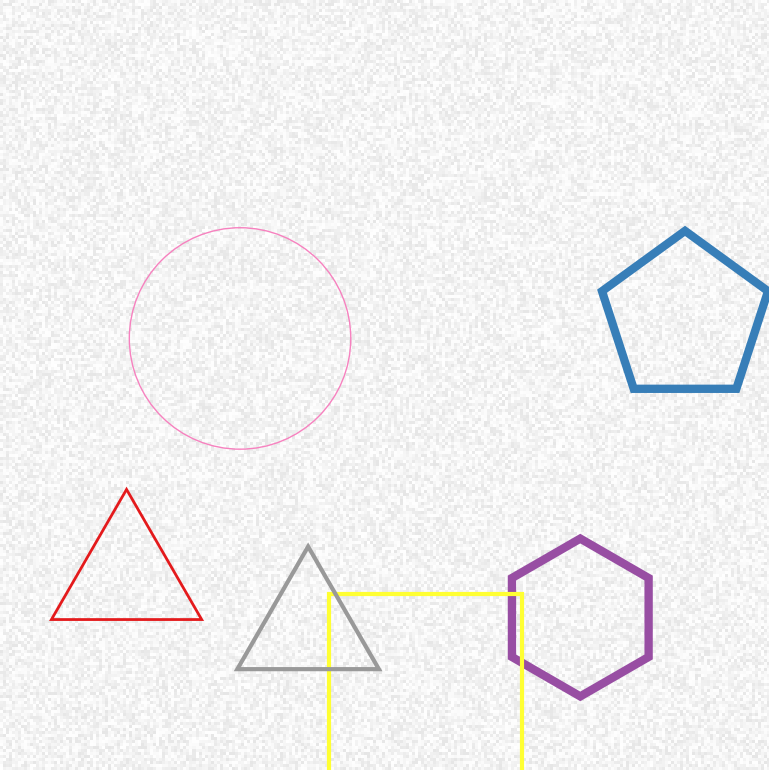[{"shape": "triangle", "thickness": 1, "radius": 0.56, "center": [0.164, 0.252]}, {"shape": "pentagon", "thickness": 3, "radius": 0.57, "center": [0.89, 0.587]}, {"shape": "hexagon", "thickness": 3, "radius": 0.51, "center": [0.754, 0.198]}, {"shape": "square", "thickness": 1.5, "radius": 0.63, "center": [0.553, 0.103]}, {"shape": "circle", "thickness": 0.5, "radius": 0.72, "center": [0.312, 0.56]}, {"shape": "triangle", "thickness": 1.5, "radius": 0.53, "center": [0.4, 0.184]}]